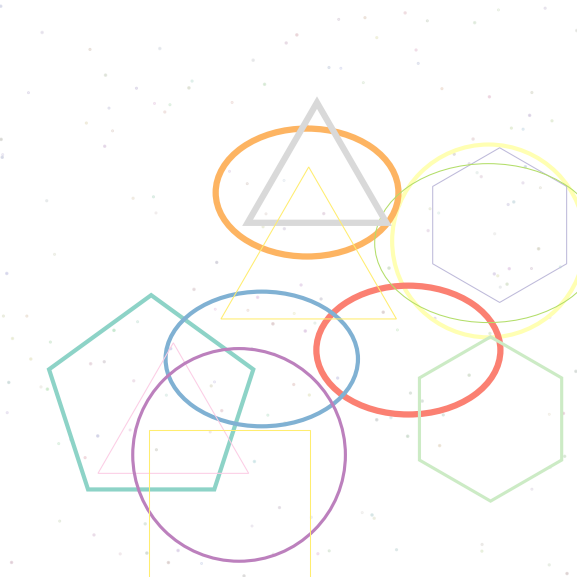[{"shape": "pentagon", "thickness": 2, "radius": 0.93, "center": [0.262, 0.302]}, {"shape": "circle", "thickness": 2, "radius": 0.83, "center": [0.846, 0.582]}, {"shape": "hexagon", "thickness": 0.5, "radius": 0.67, "center": [0.865, 0.609]}, {"shape": "oval", "thickness": 3, "radius": 0.8, "center": [0.707, 0.393]}, {"shape": "oval", "thickness": 2, "radius": 0.83, "center": [0.453, 0.378]}, {"shape": "oval", "thickness": 3, "radius": 0.79, "center": [0.532, 0.666]}, {"shape": "oval", "thickness": 0.5, "radius": 0.98, "center": [0.845, 0.578]}, {"shape": "triangle", "thickness": 0.5, "radius": 0.75, "center": [0.3, 0.255]}, {"shape": "triangle", "thickness": 3, "radius": 0.69, "center": [0.549, 0.683]}, {"shape": "circle", "thickness": 1.5, "radius": 0.92, "center": [0.414, 0.211]}, {"shape": "hexagon", "thickness": 1.5, "radius": 0.71, "center": [0.849, 0.274]}, {"shape": "triangle", "thickness": 0.5, "radius": 0.88, "center": [0.535, 0.535]}, {"shape": "square", "thickness": 0.5, "radius": 0.7, "center": [0.397, 0.115]}]